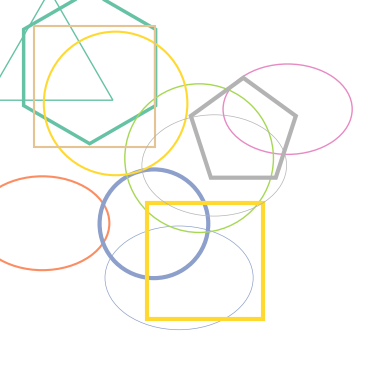[{"shape": "triangle", "thickness": 1, "radius": 0.95, "center": [0.129, 0.835]}, {"shape": "hexagon", "thickness": 2.5, "radius": 0.99, "center": [0.233, 0.825]}, {"shape": "oval", "thickness": 1.5, "radius": 0.87, "center": [0.11, 0.42]}, {"shape": "circle", "thickness": 3, "radius": 0.71, "center": [0.4, 0.419]}, {"shape": "oval", "thickness": 0.5, "radius": 0.96, "center": [0.465, 0.278]}, {"shape": "oval", "thickness": 1, "radius": 0.84, "center": [0.747, 0.716]}, {"shape": "circle", "thickness": 1, "radius": 0.97, "center": [0.517, 0.589]}, {"shape": "square", "thickness": 3, "radius": 0.75, "center": [0.531, 0.322]}, {"shape": "circle", "thickness": 1.5, "radius": 0.93, "center": [0.3, 0.731]}, {"shape": "square", "thickness": 1.5, "radius": 0.78, "center": [0.246, 0.775]}, {"shape": "oval", "thickness": 0.5, "radius": 0.94, "center": [0.556, 0.57]}, {"shape": "pentagon", "thickness": 3, "radius": 0.72, "center": [0.632, 0.654]}]